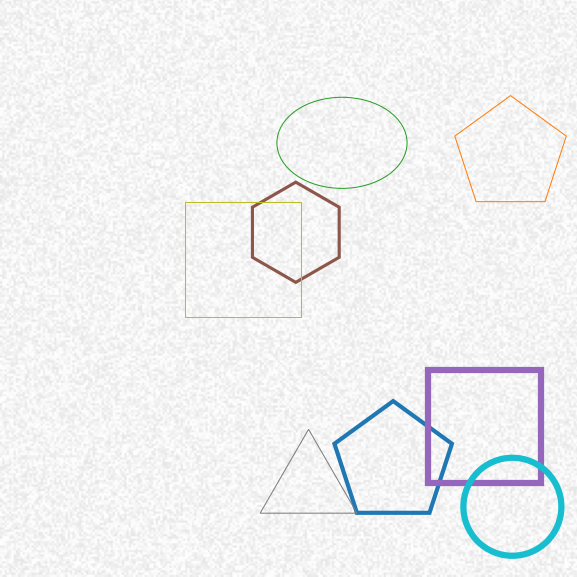[{"shape": "pentagon", "thickness": 2, "radius": 0.53, "center": [0.681, 0.198]}, {"shape": "pentagon", "thickness": 0.5, "radius": 0.51, "center": [0.884, 0.732]}, {"shape": "oval", "thickness": 0.5, "radius": 0.56, "center": [0.592, 0.752]}, {"shape": "square", "thickness": 3, "radius": 0.49, "center": [0.839, 0.26]}, {"shape": "hexagon", "thickness": 1.5, "radius": 0.43, "center": [0.512, 0.597]}, {"shape": "triangle", "thickness": 0.5, "radius": 0.48, "center": [0.534, 0.159]}, {"shape": "square", "thickness": 0.5, "radius": 0.5, "center": [0.421, 0.55]}, {"shape": "circle", "thickness": 3, "radius": 0.42, "center": [0.887, 0.122]}]